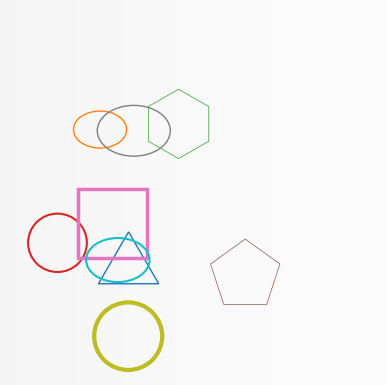[{"shape": "triangle", "thickness": 1, "radius": 0.45, "center": [0.332, 0.308]}, {"shape": "oval", "thickness": 1, "radius": 0.34, "center": [0.258, 0.663]}, {"shape": "hexagon", "thickness": 0.5, "radius": 0.45, "center": [0.461, 0.678]}, {"shape": "circle", "thickness": 1.5, "radius": 0.38, "center": [0.148, 0.369]}, {"shape": "pentagon", "thickness": 0.5, "radius": 0.47, "center": [0.633, 0.285]}, {"shape": "square", "thickness": 2.5, "radius": 0.45, "center": [0.291, 0.419]}, {"shape": "oval", "thickness": 1, "radius": 0.47, "center": [0.345, 0.66]}, {"shape": "circle", "thickness": 3, "radius": 0.44, "center": [0.331, 0.127]}, {"shape": "oval", "thickness": 1.5, "radius": 0.41, "center": [0.304, 0.325]}]